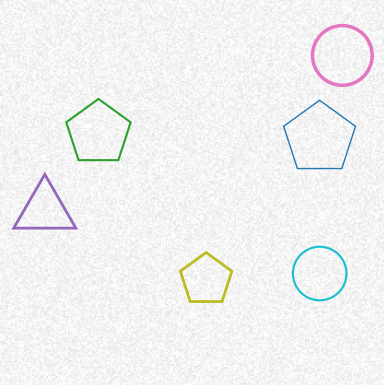[{"shape": "pentagon", "thickness": 1, "radius": 0.49, "center": [0.83, 0.642]}, {"shape": "pentagon", "thickness": 1.5, "radius": 0.44, "center": [0.256, 0.655]}, {"shape": "triangle", "thickness": 2, "radius": 0.47, "center": [0.116, 0.454]}, {"shape": "circle", "thickness": 2.5, "radius": 0.39, "center": [0.889, 0.856]}, {"shape": "pentagon", "thickness": 2, "radius": 0.35, "center": [0.535, 0.274]}, {"shape": "circle", "thickness": 1.5, "radius": 0.35, "center": [0.83, 0.29]}]